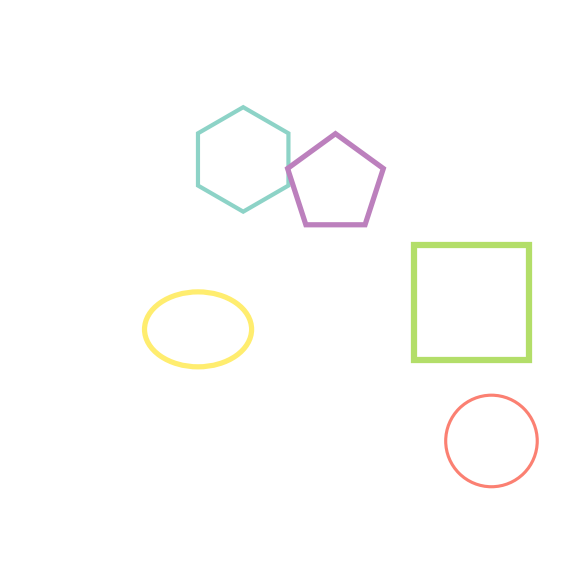[{"shape": "hexagon", "thickness": 2, "radius": 0.45, "center": [0.421, 0.723]}, {"shape": "circle", "thickness": 1.5, "radius": 0.4, "center": [0.851, 0.236]}, {"shape": "square", "thickness": 3, "radius": 0.5, "center": [0.816, 0.476]}, {"shape": "pentagon", "thickness": 2.5, "radius": 0.44, "center": [0.581, 0.68]}, {"shape": "oval", "thickness": 2.5, "radius": 0.46, "center": [0.343, 0.429]}]